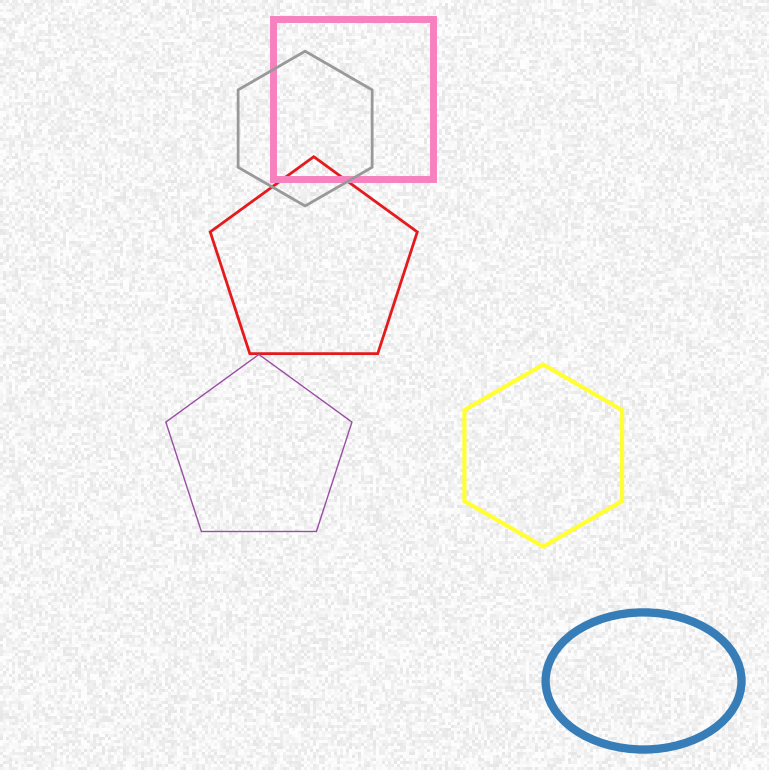[{"shape": "pentagon", "thickness": 1, "radius": 0.71, "center": [0.407, 0.655]}, {"shape": "oval", "thickness": 3, "radius": 0.64, "center": [0.836, 0.116]}, {"shape": "pentagon", "thickness": 0.5, "radius": 0.64, "center": [0.336, 0.413]}, {"shape": "hexagon", "thickness": 1.5, "radius": 0.59, "center": [0.706, 0.408]}, {"shape": "square", "thickness": 2.5, "radius": 0.52, "center": [0.458, 0.871]}, {"shape": "hexagon", "thickness": 1, "radius": 0.5, "center": [0.396, 0.833]}]